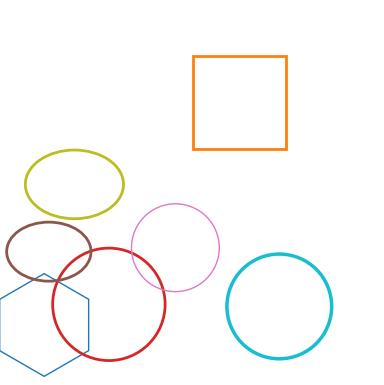[{"shape": "hexagon", "thickness": 1, "radius": 0.67, "center": [0.115, 0.156]}, {"shape": "square", "thickness": 2, "radius": 0.6, "center": [0.622, 0.733]}, {"shape": "circle", "thickness": 2, "radius": 0.73, "center": [0.283, 0.21]}, {"shape": "oval", "thickness": 2, "radius": 0.55, "center": [0.127, 0.346]}, {"shape": "circle", "thickness": 1, "radius": 0.57, "center": [0.456, 0.357]}, {"shape": "oval", "thickness": 2, "radius": 0.64, "center": [0.193, 0.521]}, {"shape": "circle", "thickness": 2.5, "radius": 0.68, "center": [0.725, 0.204]}]